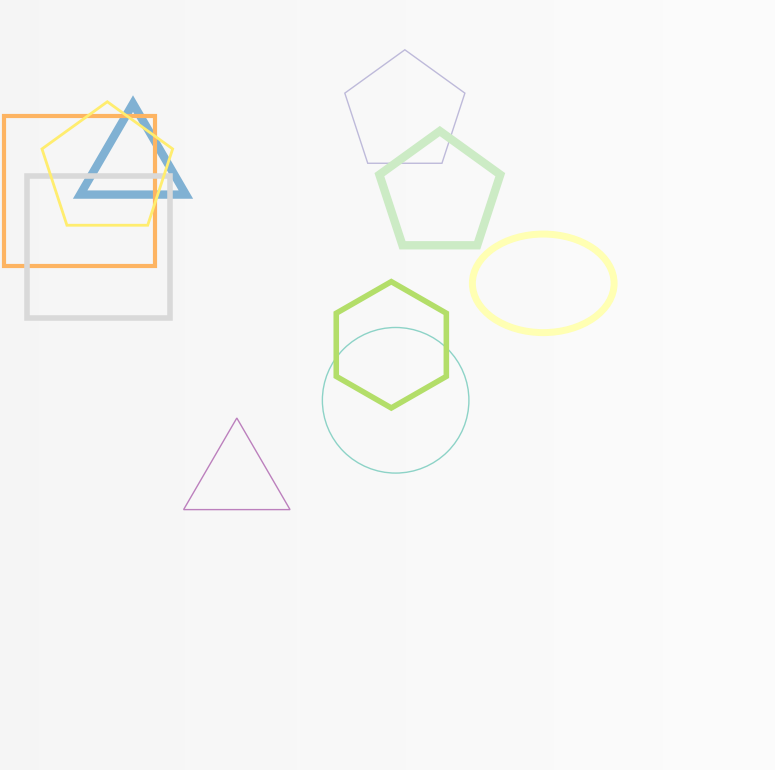[{"shape": "circle", "thickness": 0.5, "radius": 0.47, "center": [0.511, 0.48]}, {"shape": "oval", "thickness": 2.5, "radius": 0.46, "center": [0.701, 0.632]}, {"shape": "pentagon", "thickness": 0.5, "radius": 0.41, "center": [0.522, 0.854]}, {"shape": "triangle", "thickness": 3, "radius": 0.39, "center": [0.172, 0.787]}, {"shape": "square", "thickness": 1.5, "radius": 0.49, "center": [0.103, 0.752]}, {"shape": "hexagon", "thickness": 2, "radius": 0.41, "center": [0.505, 0.552]}, {"shape": "square", "thickness": 2, "radius": 0.46, "center": [0.127, 0.68]}, {"shape": "triangle", "thickness": 0.5, "radius": 0.4, "center": [0.306, 0.378]}, {"shape": "pentagon", "thickness": 3, "radius": 0.41, "center": [0.568, 0.748]}, {"shape": "pentagon", "thickness": 1, "radius": 0.44, "center": [0.138, 0.779]}]